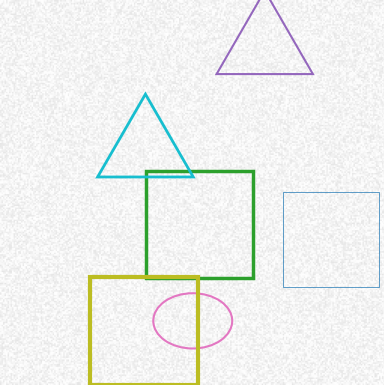[{"shape": "square", "thickness": 0.5, "radius": 0.62, "center": [0.86, 0.378]}, {"shape": "square", "thickness": 2.5, "radius": 0.7, "center": [0.519, 0.416]}, {"shape": "triangle", "thickness": 1.5, "radius": 0.72, "center": [0.688, 0.88]}, {"shape": "oval", "thickness": 1.5, "radius": 0.51, "center": [0.501, 0.167]}, {"shape": "square", "thickness": 3, "radius": 0.7, "center": [0.373, 0.14]}, {"shape": "triangle", "thickness": 2, "radius": 0.72, "center": [0.378, 0.612]}]